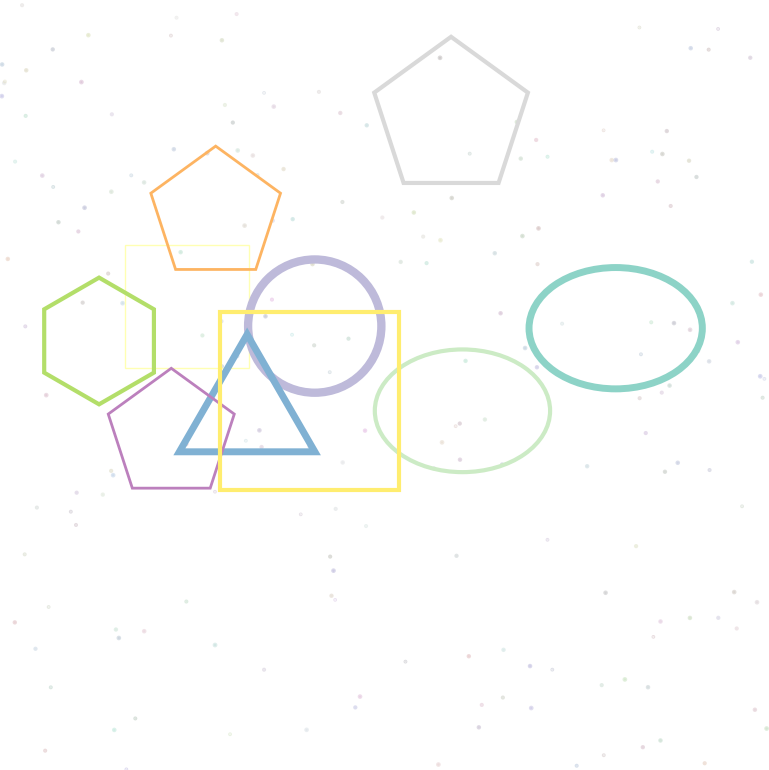[{"shape": "oval", "thickness": 2.5, "radius": 0.56, "center": [0.8, 0.574]}, {"shape": "square", "thickness": 0.5, "radius": 0.4, "center": [0.243, 0.602]}, {"shape": "circle", "thickness": 3, "radius": 0.43, "center": [0.409, 0.577]}, {"shape": "triangle", "thickness": 2.5, "radius": 0.51, "center": [0.321, 0.464]}, {"shape": "pentagon", "thickness": 1, "radius": 0.44, "center": [0.28, 0.722]}, {"shape": "hexagon", "thickness": 1.5, "radius": 0.41, "center": [0.129, 0.557]}, {"shape": "pentagon", "thickness": 1.5, "radius": 0.52, "center": [0.586, 0.847]}, {"shape": "pentagon", "thickness": 1, "radius": 0.43, "center": [0.222, 0.436]}, {"shape": "oval", "thickness": 1.5, "radius": 0.57, "center": [0.601, 0.467]}, {"shape": "square", "thickness": 1.5, "radius": 0.58, "center": [0.402, 0.479]}]